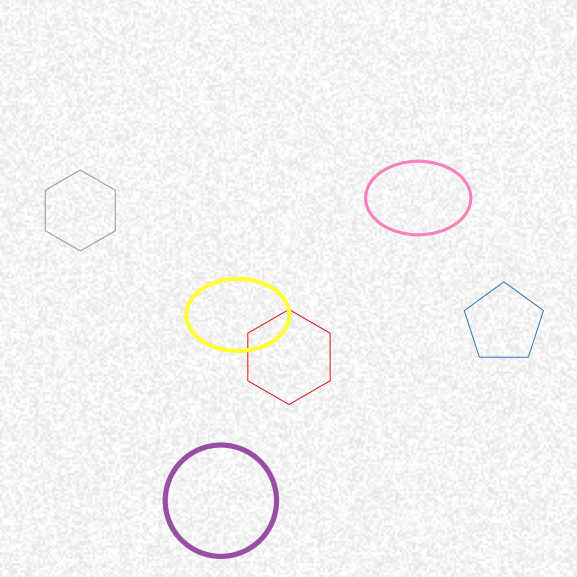[{"shape": "hexagon", "thickness": 0.5, "radius": 0.41, "center": [0.5, 0.381]}, {"shape": "pentagon", "thickness": 0.5, "radius": 0.36, "center": [0.873, 0.439]}, {"shape": "circle", "thickness": 2.5, "radius": 0.48, "center": [0.382, 0.132]}, {"shape": "oval", "thickness": 2, "radius": 0.45, "center": [0.412, 0.454]}, {"shape": "oval", "thickness": 1.5, "radius": 0.46, "center": [0.724, 0.656]}, {"shape": "hexagon", "thickness": 0.5, "radius": 0.35, "center": [0.139, 0.635]}]